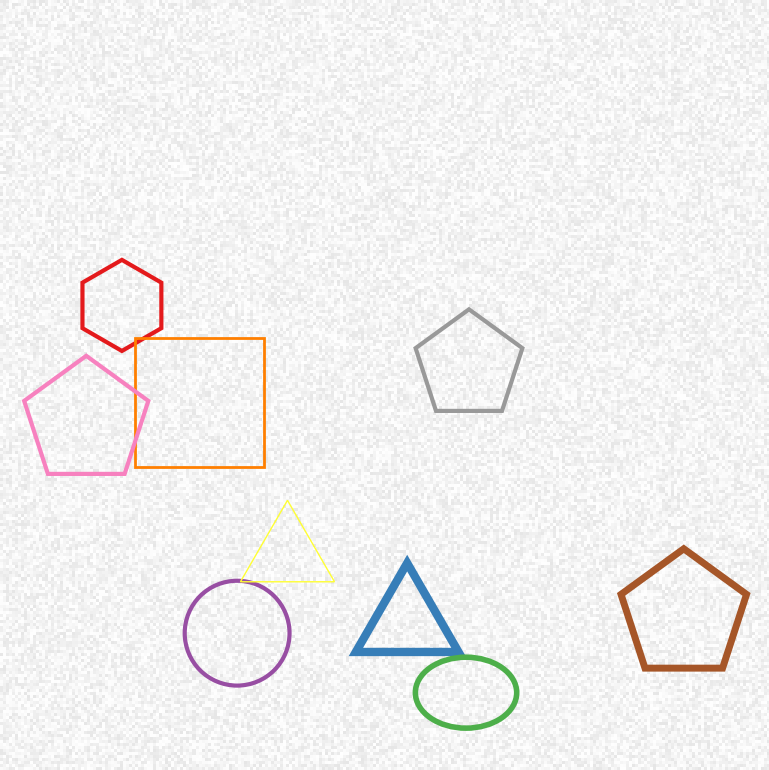[{"shape": "hexagon", "thickness": 1.5, "radius": 0.3, "center": [0.158, 0.603]}, {"shape": "triangle", "thickness": 3, "radius": 0.38, "center": [0.529, 0.192]}, {"shape": "oval", "thickness": 2, "radius": 0.33, "center": [0.605, 0.1]}, {"shape": "circle", "thickness": 1.5, "radius": 0.34, "center": [0.308, 0.178]}, {"shape": "square", "thickness": 1, "radius": 0.42, "center": [0.259, 0.477]}, {"shape": "triangle", "thickness": 0.5, "radius": 0.35, "center": [0.373, 0.28]}, {"shape": "pentagon", "thickness": 2.5, "radius": 0.43, "center": [0.888, 0.202]}, {"shape": "pentagon", "thickness": 1.5, "radius": 0.42, "center": [0.112, 0.453]}, {"shape": "pentagon", "thickness": 1.5, "radius": 0.36, "center": [0.609, 0.525]}]